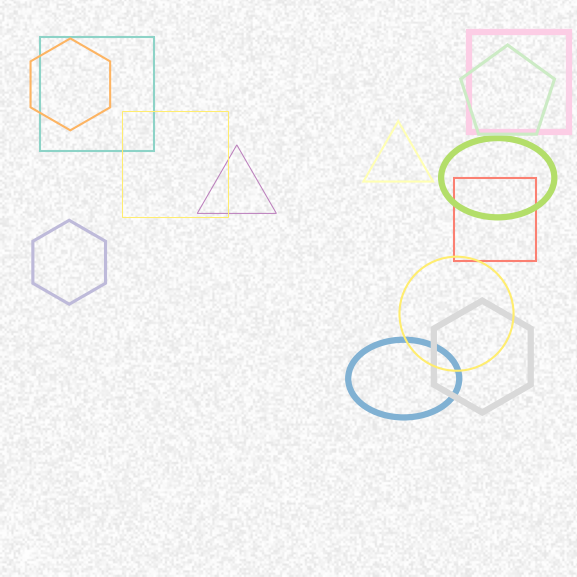[{"shape": "square", "thickness": 1, "radius": 0.49, "center": [0.168, 0.836]}, {"shape": "triangle", "thickness": 1, "radius": 0.35, "center": [0.69, 0.72]}, {"shape": "hexagon", "thickness": 1.5, "radius": 0.36, "center": [0.12, 0.545]}, {"shape": "square", "thickness": 1, "radius": 0.36, "center": [0.857, 0.619]}, {"shape": "oval", "thickness": 3, "radius": 0.48, "center": [0.699, 0.344]}, {"shape": "hexagon", "thickness": 1, "radius": 0.4, "center": [0.122, 0.853]}, {"shape": "oval", "thickness": 3, "radius": 0.49, "center": [0.862, 0.691]}, {"shape": "square", "thickness": 3, "radius": 0.43, "center": [0.899, 0.857]}, {"shape": "hexagon", "thickness": 3, "radius": 0.48, "center": [0.835, 0.382]}, {"shape": "triangle", "thickness": 0.5, "radius": 0.4, "center": [0.41, 0.669]}, {"shape": "pentagon", "thickness": 1.5, "radius": 0.43, "center": [0.879, 0.836]}, {"shape": "circle", "thickness": 1, "radius": 0.49, "center": [0.791, 0.456]}, {"shape": "square", "thickness": 0.5, "radius": 0.46, "center": [0.304, 0.715]}]